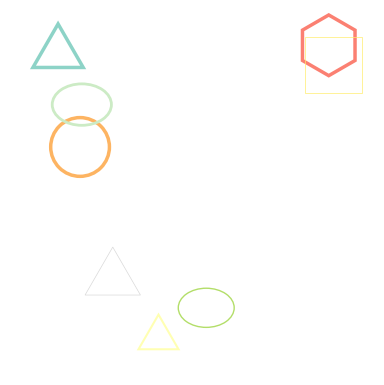[{"shape": "triangle", "thickness": 2.5, "radius": 0.38, "center": [0.151, 0.862]}, {"shape": "triangle", "thickness": 1.5, "radius": 0.3, "center": [0.412, 0.123]}, {"shape": "hexagon", "thickness": 2.5, "radius": 0.39, "center": [0.854, 0.882]}, {"shape": "circle", "thickness": 2.5, "radius": 0.38, "center": [0.208, 0.618]}, {"shape": "oval", "thickness": 1, "radius": 0.36, "center": [0.536, 0.201]}, {"shape": "triangle", "thickness": 0.5, "radius": 0.42, "center": [0.293, 0.275]}, {"shape": "oval", "thickness": 2, "radius": 0.38, "center": [0.213, 0.728]}, {"shape": "square", "thickness": 0.5, "radius": 0.37, "center": [0.866, 0.832]}]